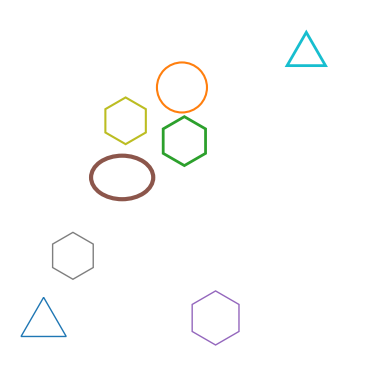[{"shape": "triangle", "thickness": 1, "radius": 0.34, "center": [0.113, 0.16]}, {"shape": "circle", "thickness": 1.5, "radius": 0.32, "center": [0.473, 0.773]}, {"shape": "hexagon", "thickness": 2, "radius": 0.32, "center": [0.479, 0.633]}, {"shape": "hexagon", "thickness": 1, "radius": 0.35, "center": [0.56, 0.174]}, {"shape": "oval", "thickness": 3, "radius": 0.4, "center": [0.317, 0.539]}, {"shape": "hexagon", "thickness": 1, "radius": 0.3, "center": [0.189, 0.336]}, {"shape": "hexagon", "thickness": 1.5, "radius": 0.3, "center": [0.326, 0.686]}, {"shape": "triangle", "thickness": 2, "radius": 0.29, "center": [0.796, 0.858]}]